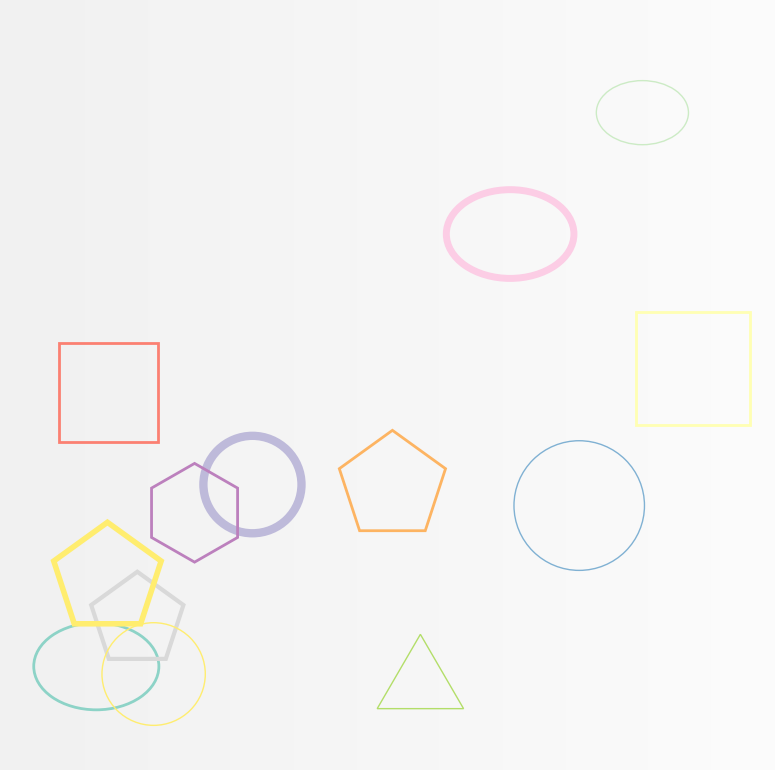[{"shape": "oval", "thickness": 1, "radius": 0.4, "center": [0.124, 0.135]}, {"shape": "square", "thickness": 1, "radius": 0.37, "center": [0.895, 0.521]}, {"shape": "circle", "thickness": 3, "radius": 0.32, "center": [0.326, 0.371]}, {"shape": "square", "thickness": 1, "radius": 0.32, "center": [0.14, 0.49]}, {"shape": "circle", "thickness": 0.5, "radius": 0.42, "center": [0.747, 0.343]}, {"shape": "pentagon", "thickness": 1, "radius": 0.36, "center": [0.506, 0.369]}, {"shape": "triangle", "thickness": 0.5, "radius": 0.32, "center": [0.542, 0.112]}, {"shape": "oval", "thickness": 2.5, "radius": 0.41, "center": [0.658, 0.696]}, {"shape": "pentagon", "thickness": 1.5, "radius": 0.31, "center": [0.177, 0.195]}, {"shape": "hexagon", "thickness": 1, "radius": 0.32, "center": [0.251, 0.334]}, {"shape": "oval", "thickness": 0.5, "radius": 0.3, "center": [0.829, 0.854]}, {"shape": "circle", "thickness": 0.5, "radius": 0.33, "center": [0.198, 0.125]}, {"shape": "pentagon", "thickness": 2, "radius": 0.36, "center": [0.139, 0.249]}]